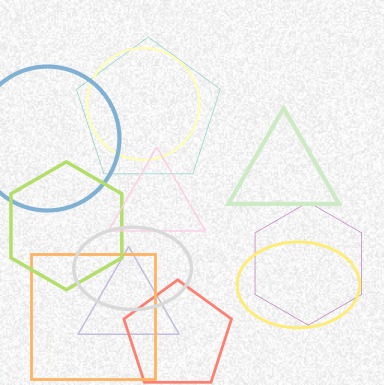[{"shape": "pentagon", "thickness": 0.5, "radius": 0.98, "center": [0.385, 0.707]}, {"shape": "circle", "thickness": 1.5, "radius": 0.73, "center": [0.372, 0.73]}, {"shape": "triangle", "thickness": 1, "radius": 0.76, "center": [0.334, 0.208]}, {"shape": "pentagon", "thickness": 2, "radius": 0.74, "center": [0.462, 0.126]}, {"shape": "circle", "thickness": 3, "radius": 0.94, "center": [0.123, 0.64]}, {"shape": "square", "thickness": 2, "radius": 0.81, "center": [0.242, 0.179]}, {"shape": "hexagon", "thickness": 2.5, "radius": 0.83, "center": [0.172, 0.413]}, {"shape": "triangle", "thickness": 1, "radius": 0.73, "center": [0.407, 0.473]}, {"shape": "oval", "thickness": 2.5, "radius": 0.76, "center": [0.345, 0.303]}, {"shape": "hexagon", "thickness": 0.5, "radius": 0.8, "center": [0.801, 0.315]}, {"shape": "triangle", "thickness": 3, "radius": 0.83, "center": [0.737, 0.553]}, {"shape": "oval", "thickness": 2, "radius": 0.8, "center": [0.775, 0.26]}]